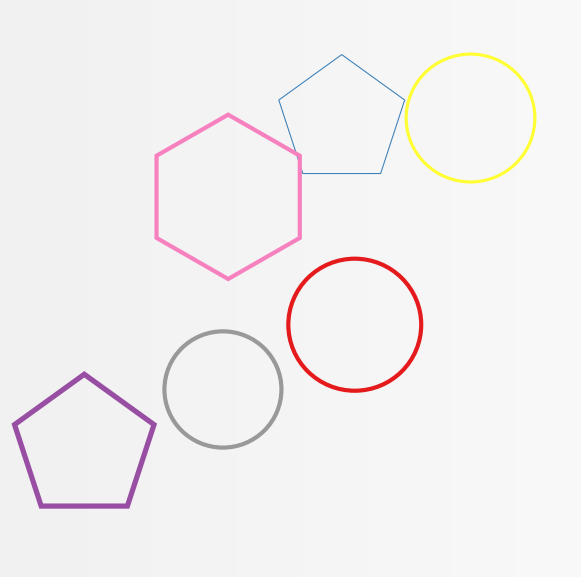[{"shape": "circle", "thickness": 2, "radius": 0.57, "center": [0.61, 0.437]}, {"shape": "pentagon", "thickness": 0.5, "radius": 0.57, "center": [0.588, 0.791]}, {"shape": "pentagon", "thickness": 2.5, "radius": 0.63, "center": [0.145, 0.225]}, {"shape": "circle", "thickness": 1.5, "radius": 0.55, "center": [0.809, 0.795]}, {"shape": "hexagon", "thickness": 2, "radius": 0.71, "center": [0.393, 0.658]}, {"shape": "circle", "thickness": 2, "radius": 0.5, "center": [0.384, 0.325]}]